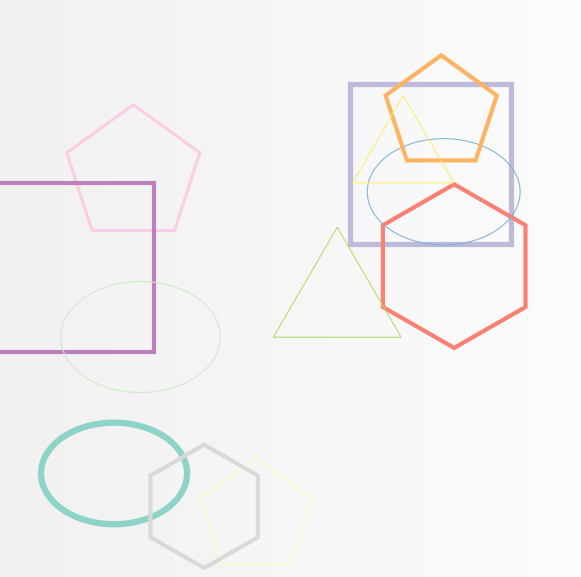[{"shape": "oval", "thickness": 3, "radius": 0.63, "center": [0.196, 0.179]}, {"shape": "pentagon", "thickness": 0.5, "radius": 0.51, "center": [0.441, 0.105]}, {"shape": "square", "thickness": 2.5, "radius": 0.69, "center": [0.741, 0.715]}, {"shape": "hexagon", "thickness": 2, "radius": 0.71, "center": [0.781, 0.538]}, {"shape": "oval", "thickness": 0.5, "radius": 0.66, "center": [0.763, 0.667]}, {"shape": "pentagon", "thickness": 2, "radius": 0.5, "center": [0.759, 0.803]}, {"shape": "triangle", "thickness": 0.5, "radius": 0.63, "center": [0.58, 0.479]}, {"shape": "pentagon", "thickness": 1.5, "radius": 0.6, "center": [0.229, 0.697]}, {"shape": "hexagon", "thickness": 2, "radius": 0.53, "center": [0.351, 0.122]}, {"shape": "square", "thickness": 2, "radius": 0.73, "center": [0.119, 0.536]}, {"shape": "oval", "thickness": 0.5, "radius": 0.69, "center": [0.242, 0.416]}, {"shape": "triangle", "thickness": 0.5, "radius": 0.5, "center": [0.694, 0.733]}]